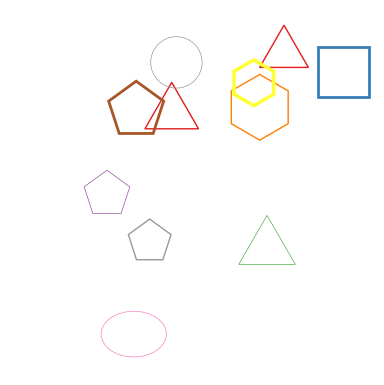[{"shape": "triangle", "thickness": 1, "radius": 0.37, "center": [0.738, 0.861]}, {"shape": "triangle", "thickness": 1, "radius": 0.4, "center": [0.446, 0.706]}, {"shape": "square", "thickness": 2, "radius": 0.33, "center": [0.892, 0.813]}, {"shape": "triangle", "thickness": 0.5, "radius": 0.42, "center": [0.694, 0.356]}, {"shape": "pentagon", "thickness": 0.5, "radius": 0.31, "center": [0.278, 0.495]}, {"shape": "hexagon", "thickness": 1, "radius": 0.43, "center": [0.675, 0.721]}, {"shape": "hexagon", "thickness": 2.5, "radius": 0.3, "center": [0.659, 0.785]}, {"shape": "pentagon", "thickness": 2, "radius": 0.38, "center": [0.354, 0.714]}, {"shape": "oval", "thickness": 0.5, "radius": 0.42, "center": [0.347, 0.132]}, {"shape": "pentagon", "thickness": 1, "radius": 0.29, "center": [0.389, 0.373]}, {"shape": "circle", "thickness": 0.5, "radius": 0.33, "center": [0.458, 0.838]}]